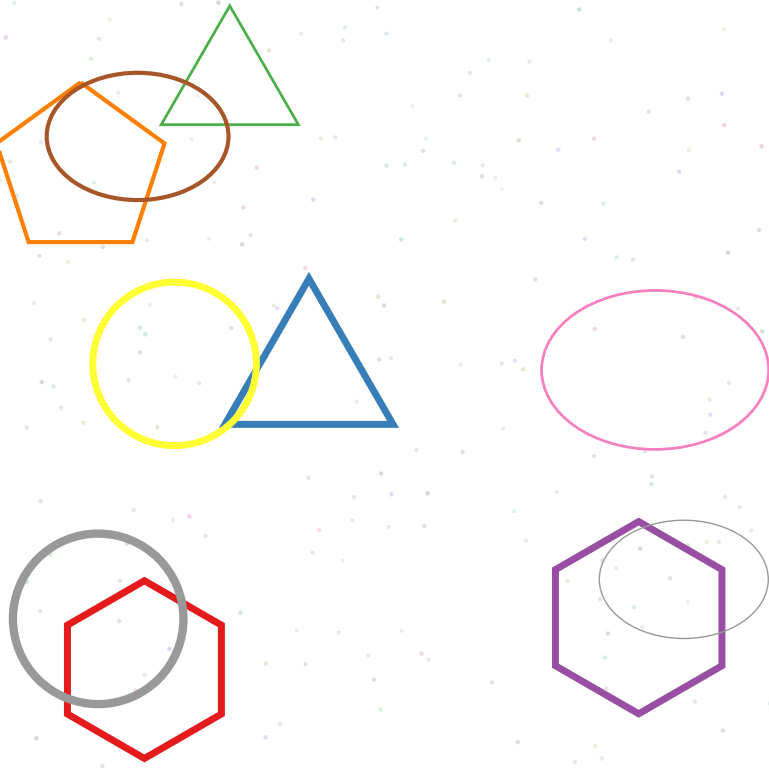[{"shape": "hexagon", "thickness": 2.5, "radius": 0.58, "center": [0.188, 0.13]}, {"shape": "triangle", "thickness": 2.5, "radius": 0.63, "center": [0.401, 0.512]}, {"shape": "triangle", "thickness": 1, "radius": 0.51, "center": [0.298, 0.89]}, {"shape": "hexagon", "thickness": 2.5, "radius": 0.62, "center": [0.829, 0.198]}, {"shape": "pentagon", "thickness": 1.5, "radius": 0.57, "center": [0.105, 0.778]}, {"shape": "circle", "thickness": 2.5, "radius": 0.53, "center": [0.227, 0.527]}, {"shape": "oval", "thickness": 1.5, "radius": 0.59, "center": [0.179, 0.823]}, {"shape": "oval", "thickness": 1, "radius": 0.74, "center": [0.851, 0.52]}, {"shape": "oval", "thickness": 0.5, "radius": 0.55, "center": [0.888, 0.248]}, {"shape": "circle", "thickness": 3, "radius": 0.55, "center": [0.128, 0.196]}]